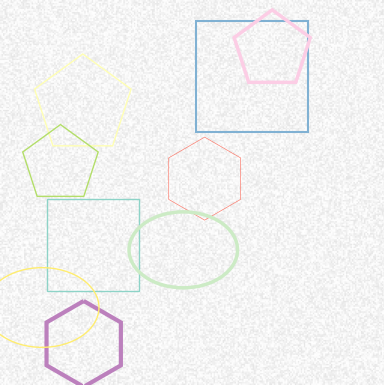[{"shape": "square", "thickness": 1, "radius": 0.6, "center": [0.242, 0.363]}, {"shape": "pentagon", "thickness": 1, "radius": 0.66, "center": [0.215, 0.728]}, {"shape": "hexagon", "thickness": 0.5, "radius": 0.54, "center": [0.532, 0.536]}, {"shape": "square", "thickness": 1.5, "radius": 0.72, "center": [0.654, 0.801]}, {"shape": "pentagon", "thickness": 1, "radius": 0.52, "center": [0.157, 0.573]}, {"shape": "pentagon", "thickness": 2.5, "radius": 0.52, "center": [0.707, 0.87]}, {"shape": "hexagon", "thickness": 3, "radius": 0.56, "center": [0.217, 0.107]}, {"shape": "oval", "thickness": 2.5, "radius": 0.7, "center": [0.476, 0.351]}, {"shape": "oval", "thickness": 1, "radius": 0.74, "center": [0.109, 0.201]}]